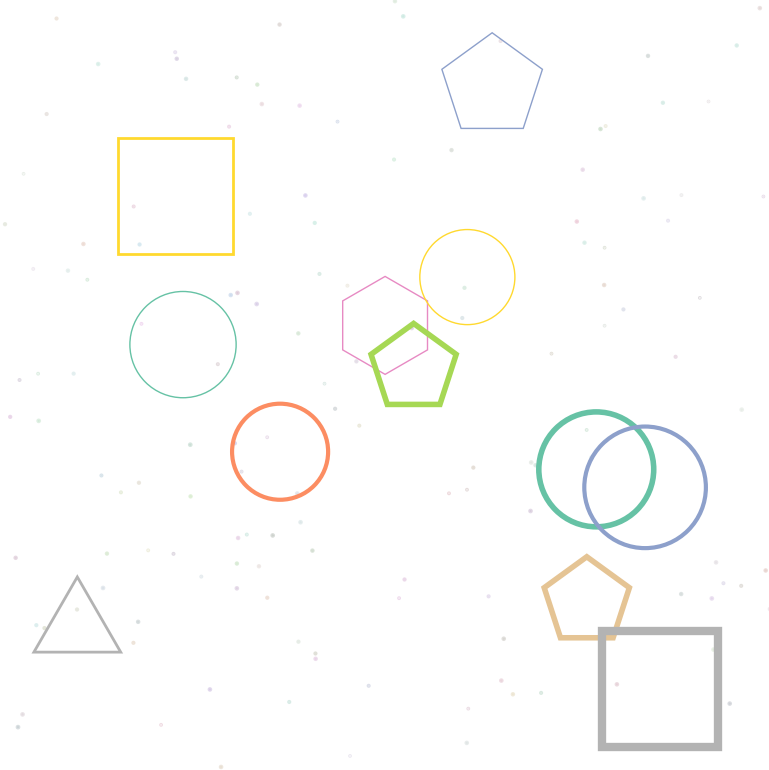[{"shape": "circle", "thickness": 2, "radius": 0.37, "center": [0.774, 0.39]}, {"shape": "circle", "thickness": 0.5, "radius": 0.34, "center": [0.238, 0.552]}, {"shape": "circle", "thickness": 1.5, "radius": 0.31, "center": [0.364, 0.413]}, {"shape": "circle", "thickness": 1.5, "radius": 0.39, "center": [0.838, 0.367]}, {"shape": "pentagon", "thickness": 0.5, "radius": 0.34, "center": [0.639, 0.889]}, {"shape": "hexagon", "thickness": 0.5, "radius": 0.32, "center": [0.5, 0.577]}, {"shape": "pentagon", "thickness": 2, "radius": 0.29, "center": [0.537, 0.522]}, {"shape": "square", "thickness": 1, "radius": 0.37, "center": [0.228, 0.746]}, {"shape": "circle", "thickness": 0.5, "radius": 0.31, "center": [0.607, 0.64]}, {"shape": "pentagon", "thickness": 2, "radius": 0.29, "center": [0.762, 0.219]}, {"shape": "square", "thickness": 3, "radius": 0.38, "center": [0.858, 0.105]}, {"shape": "triangle", "thickness": 1, "radius": 0.33, "center": [0.1, 0.186]}]